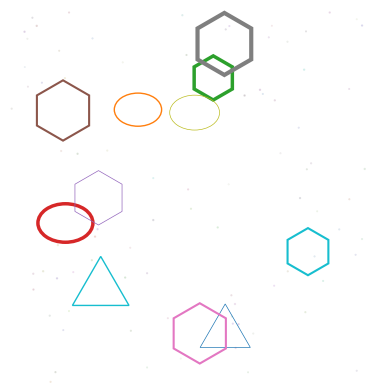[{"shape": "triangle", "thickness": 0.5, "radius": 0.38, "center": [0.585, 0.135]}, {"shape": "oval", "thickness": 1, "radius": 0.31, "center": [0.358, 0.715]}, {"shape": "hexagon", "thickness": 2.5, "radius": 0.29, "center": [0.554, 0.798]}, {"shape": "oval", "thickness": 2.5, "radius": 0.36, "center": [0.17, 0.421]}, {"shape": "hexagon", "thickness": 0.5, "radius": 0.35, "center": [0.256, 0.486]}, {"shape": "hexagon", "thickness": 1.5, "radius": 0.39, "center": [0.164, 0.713]}, {"shape": "hexagon", "thickness": 1.5, "radius": 0.39, "center": [0.519, 0.134]}, {"shape": "hexagon", "thickness": 3, "radius": 0.4, "center": [0.583, 0.886]}, {"shape": "oval", "thickness": 0.5, "radius": 0.32, "center": [0.506, 0.708]}, {"shape": "triangle", "thickness": 1, "radius": 0.42, "center": [0.262, 0.249]}, {"shape": "hexagon", "thickness": 1.5, "radius": 0.31, "center": [0.8, 0.346]}]